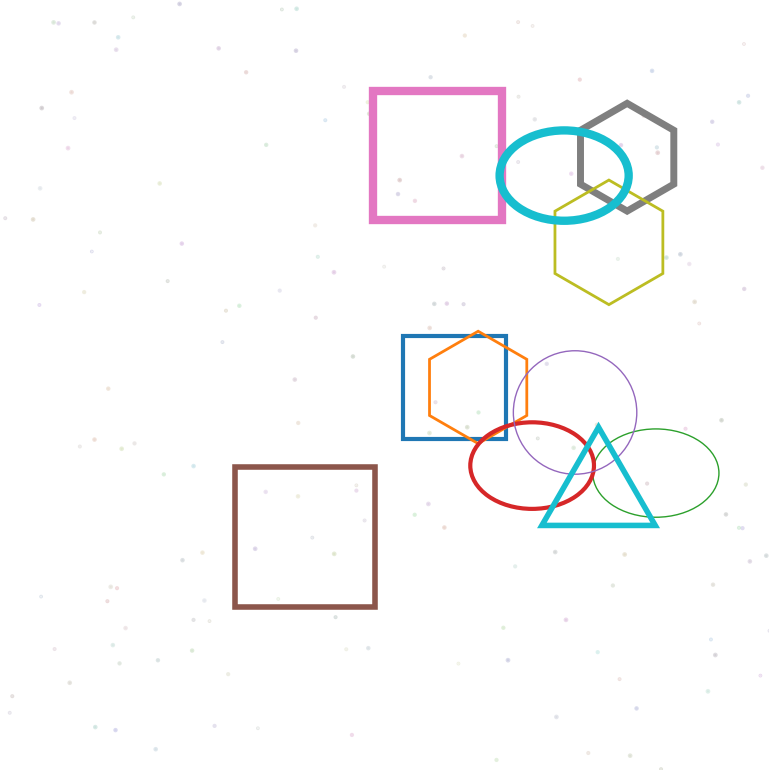[{"shape": "square", "thickness": 1.5, "radius": 0.33, "center": [0.591, 0.497]}, {"shape": "hexagon", "thickness": 1, "radius": 0.36, "center": [0.621, 0.497]}, {"shape": "oval", "thickness": 0.5, "radius": 0.41, "center": [0.852, 0.386]}, {"shape": "oval", "thickness": 1.5, "radius": 0.4, "center": [0.691, 0.395]}, {"shape": "circle", "thickness": 0.5, "radius": 0.4, "center": [0.747, 0.464]}, {"shape": "square", "thickness": 2, "radius": 0.46, "center": [0.396, 0.303]}, {"shape": "square", "thickness": 3, "radius": 0.42, "center": [0.568, 0.798]}, {"shape": "hexagon", "thickness": 2.5, "radius": 0.35, "center": [0.814, 0.796]}, {"shape": "hexagon", "thickness": 1, "radius": 0.4, "center": [0.791, 0.685]}, {"shape": "triangle", "thickness": 2, "radius": 0.42, "center": [0.777, 0.36]}, {"shape": "oval", "thickness": 3, "radius": 0.42, "center": [0.733, 0.772]}]